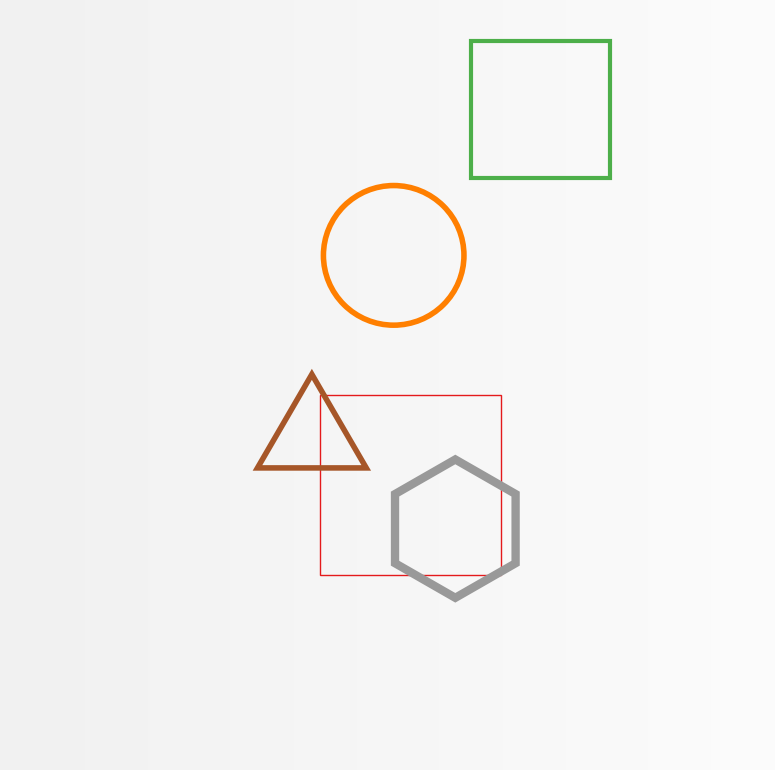[{"shape": "square", "thickness": 0.5, "radius": 0.59, "center": [0.529, 0.37]}, {"shape": "square", "thickness": 1.5, "radius": 0.45, "center": [0.697, 0.858]}, {"shape": "circle", "thickness": 2, "radius": 0.45, "center": [0.508, 0.668]}, {"shape": "triangle", "thickness": 2, "radius": 0.41, "center": [0.402, 0.433]}, {"shape": "hexagon", "thickness": 3, "radius": 0.45, "center": [0.587, 0.313]}]